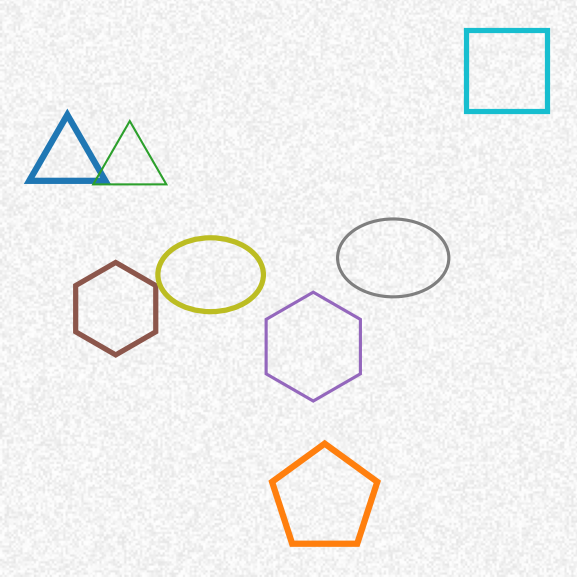[{"shape": "triangle", "thickness": 3, "radius": 0.38, "center": [0.117, 0.724]}, {"shape": "pentagon", "thickness": 3, "radius": 0.48, "center": [0.562, 0.135]}, {"shape": "triangle", "thickness": 1, "radius": 0.37, "center": [0.225, 0.716]}, {"shape": "hexagon", "thickness": 1.5, "radius": 0.47, "center": [0.542, 0.399]}, {"shape": "hexagon", "thickness": 2.5, "radius": 0.4, "center": [0.2, 0.465]}, {"shape": "oval", "thickness": 1.5, "radius": 0.48, "center": [0.681, 0.553]}, {"shape": "oval", "thickness": 2.5, "radius": 0.46, "center": [0.365, 0.523]}, {"shape": "square", "thickness": 2.5, "radius": 0.35, "center": [0.877, 0.877]}]